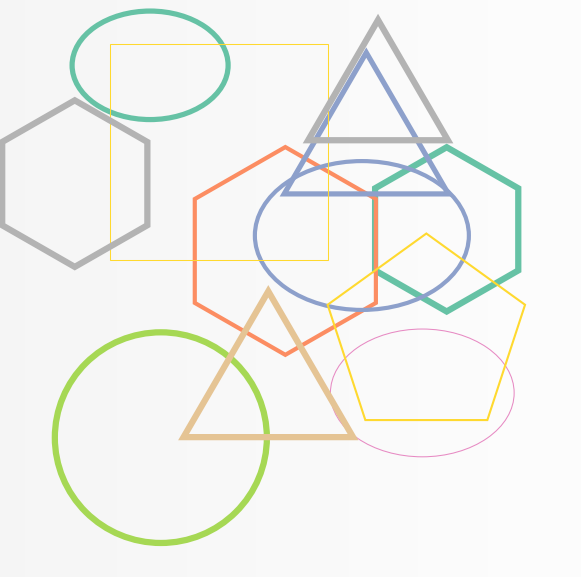[{"shape": "hexagon", "thickness": 3, "radius": 0.71, "center": [0.768, 0.602]}, {"shape": "oval", "thickness": 2.5, "radius": 0.67, "center": [0.258, 0.886]}, {"shape": "hexagon", "thickness": 2, "radius": 0.9, "center": [0.491, 0.565]}, {"shape": "oval", "thickness": 2, "radius": 0.92, "center": [0.623, 0.591]}, {"shape": "triangle", "thickness": 2.5, "radius": 0.82, "center": [0.63, 0.745]}, {"shape": "oval", "thickness": 0.5, "radius": 0.79, "center": [0.727, 0.319]}, {"shape": "circle", "thickness": 3, "radius": 0.91, "center": [0.277, 0.241]}, {"shape": "pentagon", "thickness": 1, "radius": 0.89, "center": [0.733, 0.416]}, {"shape": "square", "thickness": 0.5, "radius": 0.94, "center": [0.377, 0.736]}, {"shape": "triangle", "thickness": 3, "radius": 0.84, "center": [0.462, 0.326]}, {"shape": "hexagon", "thickness": 3, "radius": 0.72, "center": [0.129, 0.681]}, {"shape": "triangle", "thickness": 3, "radius": 0.69, "center": [0.65, 0.826]}]